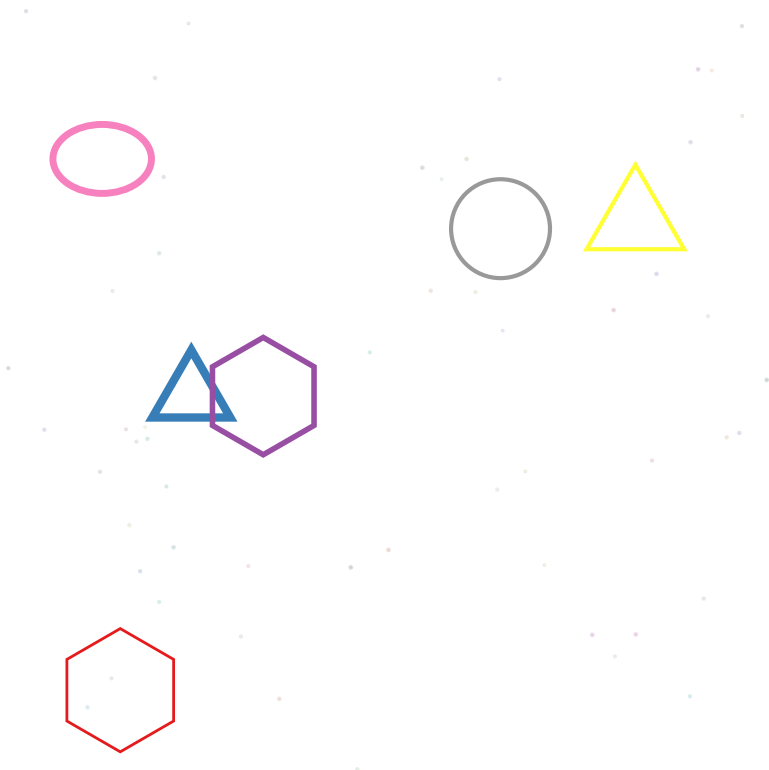[{"shape": "hexagon", "thickness": 1, "radius": 0.4, "center": [0.156, 0.104]}, {"shape": "triangle", "thickness": 3, "radius": 0.29, "center": [0.248, 0.487]}, {"shape": "hexagon", "thickness": 2, "radius": 0.38, "center": [0.342, 0.486]}, {"shape": "triangle", "thickness": 1.5, "radius": 0.37, "center": [0.825, 0.713]}, {"shape": "oval", "thickness": 2.5, "radius": 0.32, "center": [0.133, 0.794]}, {"shape": "circle", "thickness": 1.5, "radius": 0.32, "center": [0.65, 0.703]}]